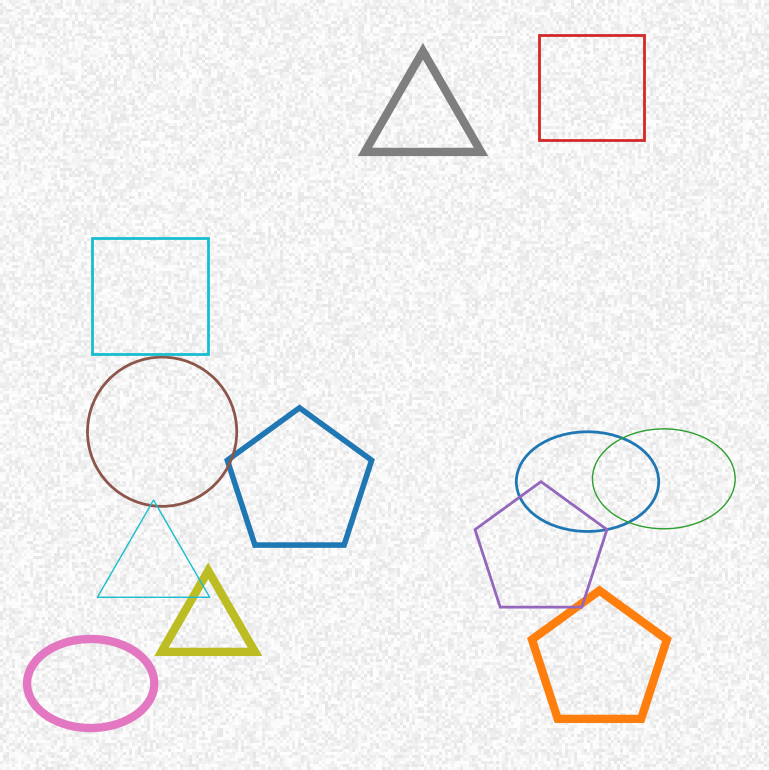[{"shape": "pentagon", "thickness": 2, "radius": 0.49, "center": [0.389, 0.372]}, {"shape": "oval", "thickness": 1, "radius": 0.46, "center": [0.763, 0.375]}, {"shape": "pentagon", "thickness": 3, "radius": 0.46, "center": [0.778, 0.141]}, {"shape": "oval", "thickness": 0.5, "radius": 0.46, "center": [0.862, 0.378]}, {"shape": "square", "thickness": 1, "radius": 0.34, "center": [0.768, 0.886]}, {"shape": "pentagon", "thickness": 1, "radius": 0.45, "center": [0.703, 0.284]}, {"shape": "circle", "thickness": 1, "radius": 0.48, "center": [0.211, 0.439]}, {"shape": "oval", "thickness": 3, "radius": 0.41, "center": [0.118, 0.112]}, {"shape": "triangle", "thickness": 3, "radius": 0.44, "center": [0.549, 0.846]}, {"shape": "triangle", "thickness": 3, "radius": 0.35, "center": [0.27, 0.189]}, {"shape": "square", "thickness": 1, "radius": 0.38, "center": [0.195, 0.616]}, {"shape": "triangle", "thickness": 0.5, "radius": 0.42, "center": [0.199, 0.266]}]